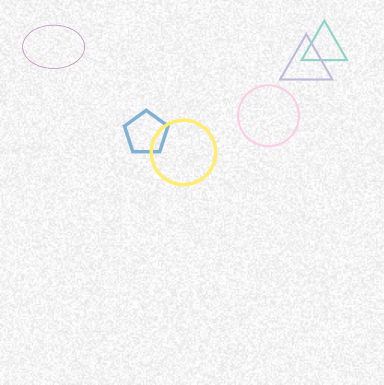[{"shape": "triangle", "thickness": 1.5, "radius": 0.34, "center": [0.842, 0.878]}, {"shape": "triangle", "thickness": 1.5, "radius": 0.39, "center": [0.795, 0.833]}, {"shape": "pentagon", "thickness": 2.5, "radius": 0.3, "center": [0.38, 0.654]}, {"shape": "circle", "thickness": 1.5, "radius": 0.4, "center": [0.697, 0.699]}, {"shape": "oval", "thickness": 0.5, "radius": 0.4, "center": [0.139, 0.878]}, {"shape": "circle", "thickness": 2.5, "radius": 0.42, "center": [0.477, 0.604]}]